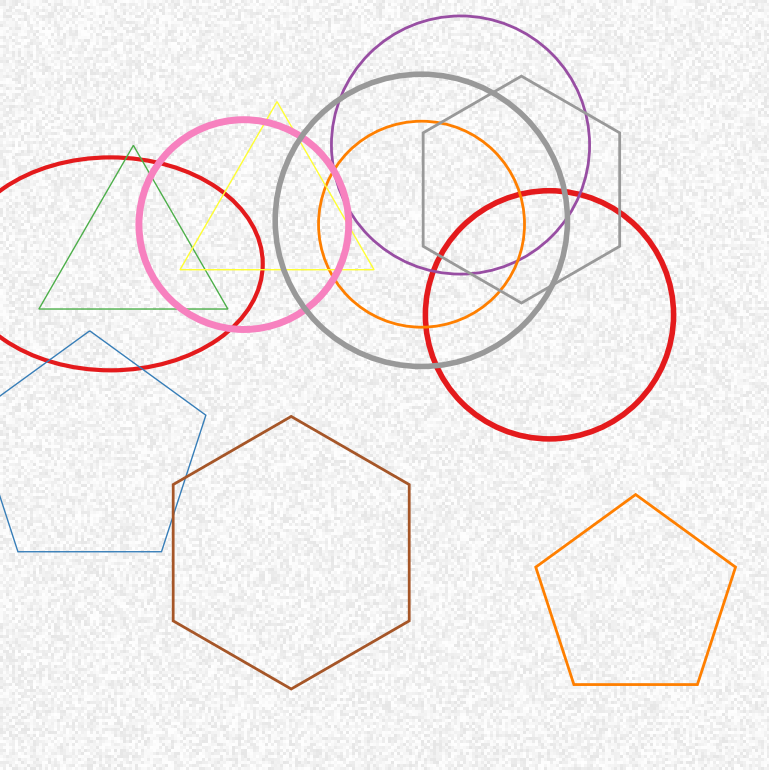[{"shape": "circle", "thickness": 2, "radius": 0.81, "center": [0.714, 0.591]}, {"shape": "oval", "thickness": 1.5, "radius": 0.99, "center": [0.144, 0.657]}, {"shape": "pentagon", "thickness": 0.5, "radius": 0.79, "center": [0.117, 0.412]}, {"shape": "triangle", "thickness": 0.5, "radius": 0.71, "center": [0.173, 0.67]}, {"shape": "circle", "thickness": 1, "radius": 0.84, "center": [0.598, 0.812]}, {"shape": "pentagon", "thickness": 1, "radius": 0.68, "center": [0.826, 0.221]}, {"shape": "circle", "thickness": 1, "radius": 0.67, "center": [0.547, 0.709]}, {"shape": "triangle", "thickness": 0.5, "radius": 0.73, "center": [0.36, 0.722]}, {"shape": "hexagon", "thickness": 1, "radius": 0.88, "center": [0.378, 0.282]}, {"shape": "circle", "thickness": 2.5, "radius": 0.68, "center": [0.317, 0.708]}, {"shape": "circle", "thickness": 2, "radius": 0.95, "center": [0.547, 0.714]}, {"shape": "hexagon", "thickness": 1, "radius": 0.74, "center": [0.677, 0.754]}]